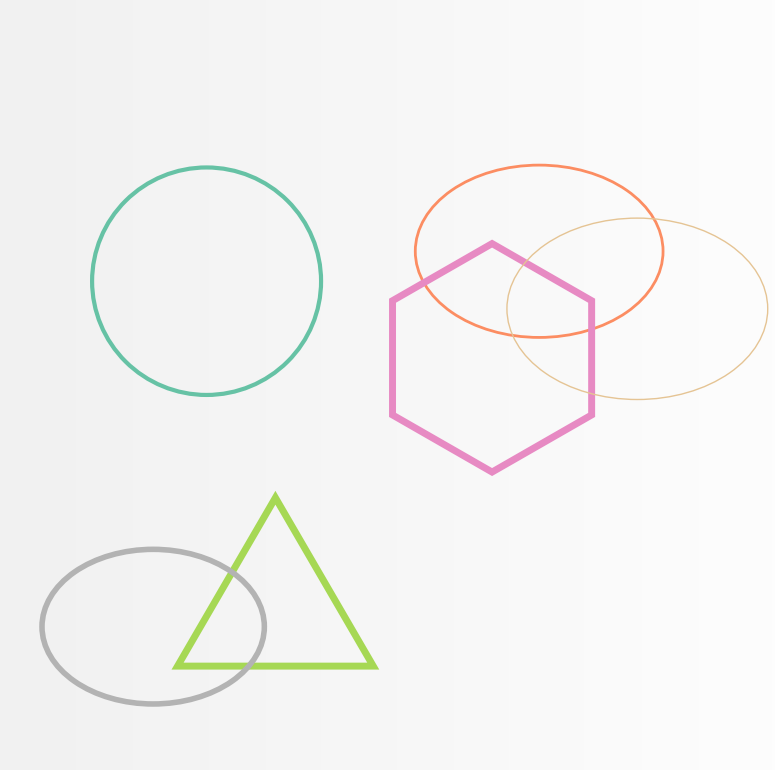[{"shape": "circle", "thickness": 1.5, "radius": 0.74, "center": [0.267, 0.635]}, {"shape": "oval", "thickness": 1, "radius": 0.8, "center": [0.696, 0.674]}, {"shape": "hexagon", "thickness": 2.5, "radius": 0.74, "center": [0.635, 0.535]}, {"shape": "triangle", "thickness": 2.5, "radius": 0.73, "center": [0.355, 0.208]}, {"shape": "oval", "thickness": 0.5, "radius": 0.84, "center": [0.822, 0.599]}, {"shape": "oval", "thickness": 2, "radius": 0.72, "center": [0.198, 0.186]}]